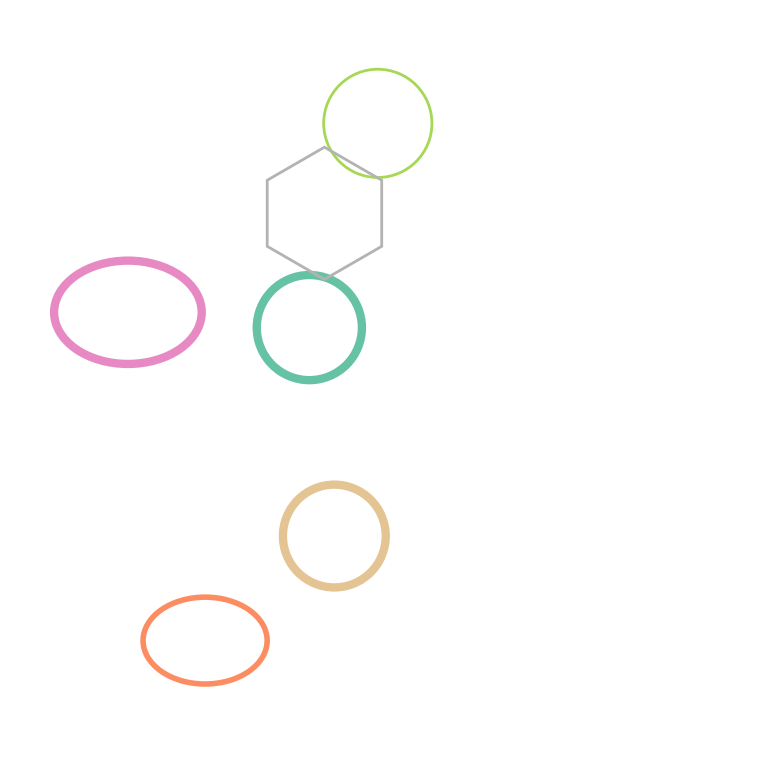[{"shape": "circle", "thickness": 3, "radius": 0.34, "center": [0.402, 0.575]}, {"shape": "oval", "thickness": 2, "radius": 0.4, "center": [0.266, 0.168]}, {"shape": "oval", "thickness": 3, "radius": 0.48, "center": [0.166, 0.594]}, {"shape": "circle", "thickness": 1, "radius": 0.35, "center": [0.491, 0.84]}, {"shape": "circle", "thickness": 3, "radius": 0.33, "center": [0.434, 0.304]}, {"shape": "hexagon", "thickness": 1, "radius": 0.43, "center": [0.421, 0.723]}]